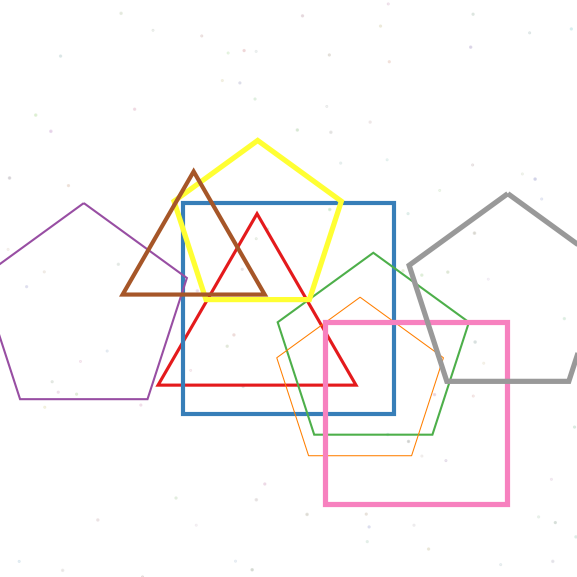[{"shape": "triangle", "thickness": 1.5, "radius": 0.99, "center": [0.445, 0.431]}, {"shape": "square", "thickness": 2, "radius": 0.91, "center": [0.5, 0.465]}, {"shape": "pentagon", "thickness": 1, "radius": 0.87, "center": [0.646, 0.387]}, {"shape": "pentagon", "thickness": 1, "radius": 0.94, "center": [0.145, 0.46]}, {"shape": "pentagon", "thickness": 0.5, "radius": 0.76, "center": [0.624, 0.333]}, {"shape": "pentagon", "thickness": 2.5, "radius": 0.76, "center": [0.446, 0.604]}, {"shape": "triangle", "thickness": 2, "radius": 0.71, "center": [0.335, 0.56]}, {"shape": "square", "thickness": 2.5, "radius": 0.79, "center": [0.72, 0.284]}, {"shape": "pentagon", "thickness": 2.5, "radius": 0.9, "center": [0.879, 0.484]}]